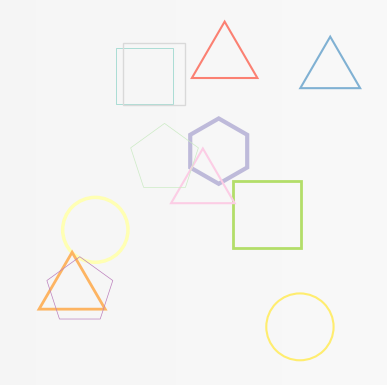[{"shape": "square", "thickness": 0.5, "radius": 0.37, "center": [0.373, 0.802]}, {"shape": "circle", "thickness": 2.5, "radius": 0.42, "center": [0.246, 0.403]}, {"shape": "hexagon", "thickness": 3, "radius": 0.42, "center": [0.564, 0.607]}, {"shape": "triangle", "thickness": 1.5, "radius": 0.49, "center": [0.58, 0.846]}, {"shape": "triangle", "thickness": 1.5, "radius": 0.45, "center": [0.852, 0.816]}, {"shape": "triangle", "thickness": 2, "radius": 0.49, "center": [0.186, 0.246]}, {"shape": "square", "thickness": 2, "radius": 0.43, "center": [0.689, 0.442]}, {"shape": "triangle", "thickness": 1.5, "radius": 0.47, "center": [0.523, 0.52]}, {"shape": "square", "thickness": 1, "radius": 0.4, "center": [0.397, 0.808]}, {"shape": "pentagon", "thickness": 0.5, "radius": 0.45, "center": [0.206, 0.244]}, {"shape": "pentagon", "thickness": 0.5, "radius": 0.46, "center": [0.425, 0.588]}, {"shape": "circle", "thickness": 1.5, "radius": 0.43, "center": [0.774, 0.151]}]